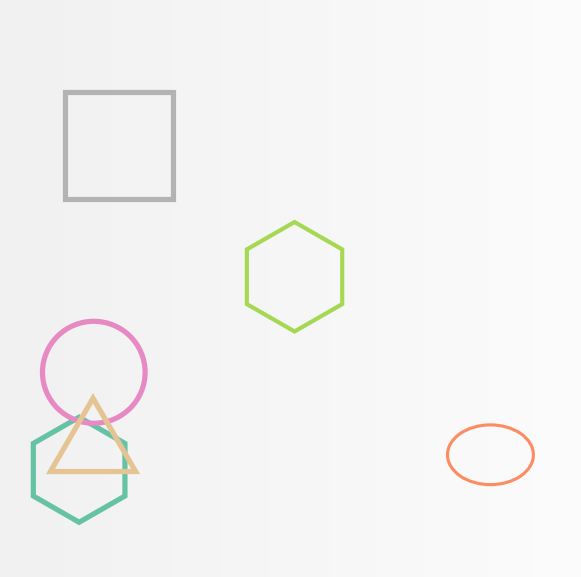[{"shape": "hexagon", "thickness": 2.5, "radius": 0.46, "center": [0.136, 0.186]}, {"shape": "oval", "thickness": 1.5, "radius": 0.37, "center": [0.844, 0.212]}, {"shape": "circle", "thickness": 2.5, "radius": 0.44, "center": [0.161, 0.354]}, {"shape": "hexagon", "thickness": 2, "radius": 0.47, "center": [0.507, 0.52]}, {"shape": "triangle", "thickness": 2.5, "radius": 0.42, "center": [0.16, 0.225]}, {"shape": "square", "thickness": 2.5, "radius": 0.46, "center": [0.204, 0.748]}]